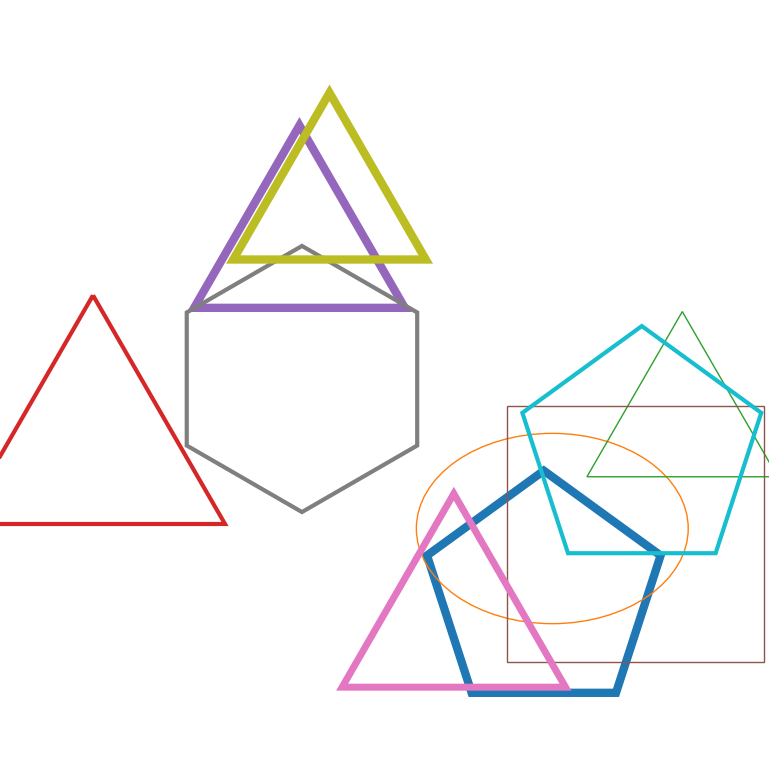[{"shape": "pentagon", "thickness": 3, "radius": 0.8, "center": [0.706, 0.229]}, {"shape": "oval", "thickness": 0.5, "radius": 0.88, "center": [0.717, 0.314]}, {"shape": "triangle", "thickness": 0.5, "radius": 0.71, "center": [0.886, 0.452]}, {"shape": "triangle", "thickness": 1.5, "radius": 0.99, "center": [0.121, 0.418]}, {"shape": "triangle", "thickness": 3, "radius": 0.79, "center": [0.389, 0.679]}, {"shape": "square", "thickness": 0.5, "radius": 0.83, "center": [0.825, 0.306]}, {"shape": "triangle", "thickness": 2.5, "radius": 0.84, "center": [0.589, 0.191]}, {"shape": "hexagon", "thickness": 1.5, "radius": 0.86, "center": [0.392, 0.508]}, {"shape": "triangle", "thickness": 3, "radius": 0.72, "center": [0.428, 0.735]}, {"shape": "pentagon", "thickness": 1.5, "radius": 0.82, "center": [0.834, 0.413]}]